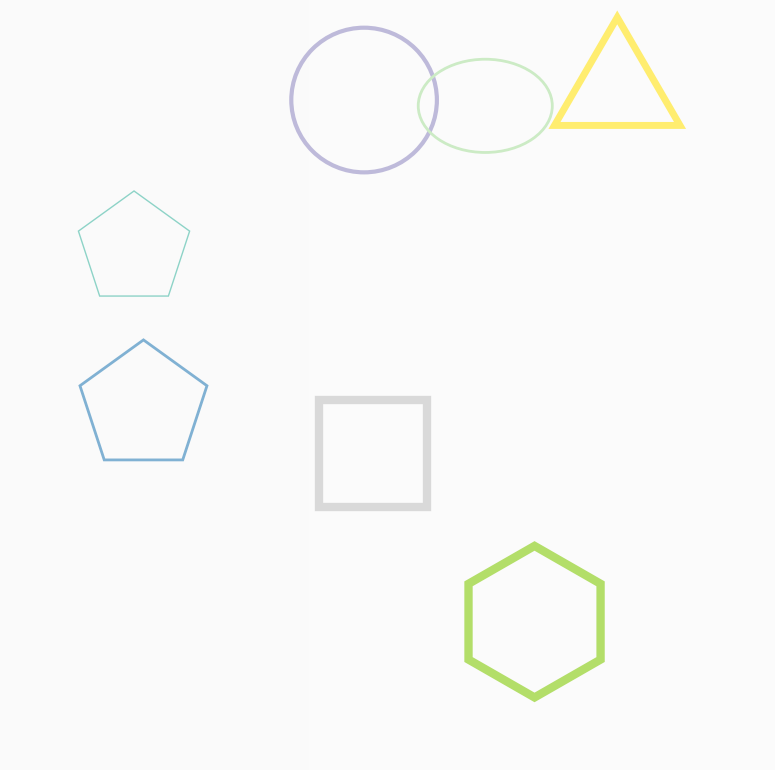[{"shape": "pentagon", "thickness": 0.5, "radius": 0.38, "center": [0.173, 0.677]}, {"shape": "circle", "thickness": 1.5, "radius": 0.47, "center": [0.47, 0.87]}, {"shape": "pentagon", "thickness": 1, "radius": 0.43, "center": [0.185, 0.472]}, {"shape": "hexagon", "thickness": 3, "radius": 0.49, "center": [0.69, 0.193]}, {"shape": "square", "thickness": 3, "radius": 0.35, "center": [0.482, 0.411]}, {"shape": "oval", "thickness": 1, "radius": 0.43, "center": [0.626, 0.863]}, {"shape": "triangle", "thickness": 2.5, "radius": 0.47, "center": [0.796, 0.884]}]